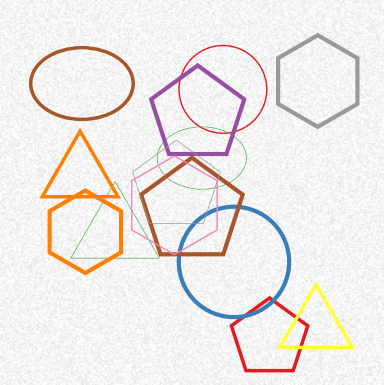[{"shape": "circle", "thickness": 1, "radius": 0.57, "center": [0.579, 0.768]}, {"shape": "pentagon", "thickness": 2.5, "radius": 0.52, "center": [0.7, 0.122]}, {"shape": "circle", "thickness": 3, "radius": 0.72, "center": [0.608, 0.32]}, {"shape": "triangle", "thickness": 0.5, "radius": 0.66, "center": [0.299, 0.396]}, {"shape": "oval", "thickness": 0.5, "radius": 0.58, "center": [0.524, 0.589]}, {"shape": "pentagon", "thickness": 3, "radius": 0.64, "center": [0.514, 0.703]}, {"shape": "hexagon", "thickness": 3, "radius": 0.54, "center": [0.222, 0.398]}, {"shape": "triangle", "thickness": 2.5, "radius": 0.57, "center": [0.208, 0.546]}, {"shape": "triangle", "thickness": 2.5, "radius": 0.54, "center": [0.821, 0.152]}, {"shape": "pentagon", "thickness": 3, "radius": 0.69, "center": [0.498, 0.452]}, {"shape": "oval", "thickness": 2.5, "radius": 0.67, "center": [0.213, 0.783]}, {"shape": "hexagon", "thickness": 1, "radius": 0.64, "center": [0.453, 0.467]}, {"shape": "pentagon", "thickness": 0.5, "radius": 0.6, "center": [0.458, 0.516]}, {"shape": "hexagon", "thickness": 3, "radius": 0.59, "center": [0.825, 0.79]}]